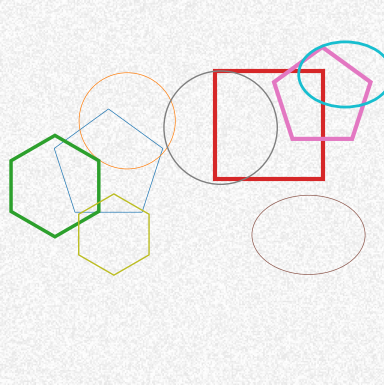[{"shape": "pentagon", "thickness": 0.5, "radius": 0.74, "center": [0.282, 0.569]}, {"shape": "circle", "thickness": 0.5, "radius": 0.62, "center": [0.33, 0.686]}, {"shape": "hexagon", "thickness": 2.5, "radius": 0.66, "center": [0.143, 0.517]}, {"shape": "square", "thickness": 3, "radius": 0.7, "center": [0.699, 0.675]}, {"shape": "oval", "thickness": 0.5, "radius": 0.73, "center": [0.801, 0.39]}, {"shape": "pentagon", "thickness": 3, "radius": 0.66, "center": [0.837, 0.746]}, {"shape": "circle", "thickness": 1, "radius": 0.74, "center": [0.573, 0.668]}, {"shape": "hexagon", "thickness": 1, "radius": 0.53, "center": [0.296, 0.391]}, {"shape": "oval", "thickness": 2, "radius": 0.6, "center": [0.897, 0.807]}]